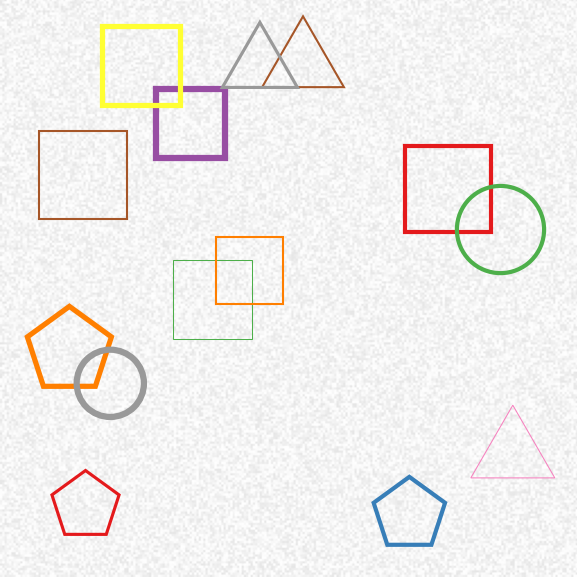[{"shape": "pentagon", "thickness": 1.5, "radius": 0.31, "center": [0.148, 0.123]}, {"shape": "square", "thickness": 2, "radius": 0.37, "center": [0.776, 0.672]}, {"shape": "pentagon", "thickness": 2, "radius": 0.33, "center": [0.709, 0.108]}, {"shape": "circle", "thickness": 2, "radius": 0.38, "center": [0.867, 0.602]}, {"shape": "square", "thickness": 0.5, "radius": 0.34, "center": [0.368, 0.481]}, {"shape": "square", "thickness": 3, "radius": 0.3, "center": [0.33, 0.786]}, {"shape": "square", "thickness": 1, "radius": 0.29, "center": [0.432, 0.531]}, {"shape": "pentagon", "thickness": 2.5, "radius": 0.38, "center": [0.12, 0.392]}, {"shape": "square", "thickness": 2.5, "radius": 0.34, "center": [0.244, 0.886]}, {"shape": "square", "thickness": 1, "radius": 0.38, "center": [0.144, 0.696]}, {"shape": "triangle", "thickness": 1, "radius": 0.41, "center": [0.525, 0.889]}, {"shape": "triangle", "thickness": 0.5, "radius": 0.42, "center": [0.888, 0.214]}, {"shape": "circle", "thickness": 3, "radius": 0.29, "center": [0.191, 0.335]}, {"shape": "triangle", "thickness": 1.5, "radius": 0.38, "center": [0.45, 0.885]}]